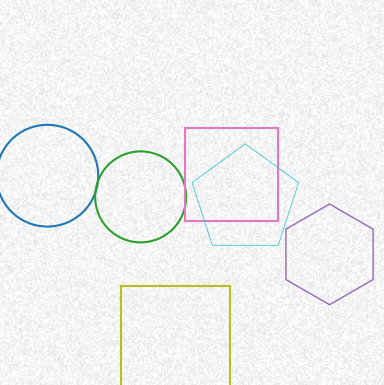[{"shape": "circle", "thickness": 1.5, "radius": 0.66, "center": [0.123, 0.544]}, {"shape": "circle", "thickness": 1.5, "radius": 0.59, "center": [0.365, 0.489]}, {"shape": "hexagon", "thickness": 1, "radius": 0.65, "center": [0.856, 0.339]}, {"shape": "square", "thickness": 1.5, "radius": 0.61, "center": [0.601, 0.547]}, {"shape": "square", "thickness": 1.5, "radius": 0.71, "center": [0.456, 0.115]}, {"shape": "pentagon", "thickness": 0.5, "radius": 0.73, "center": [0.637, 0.481]}]